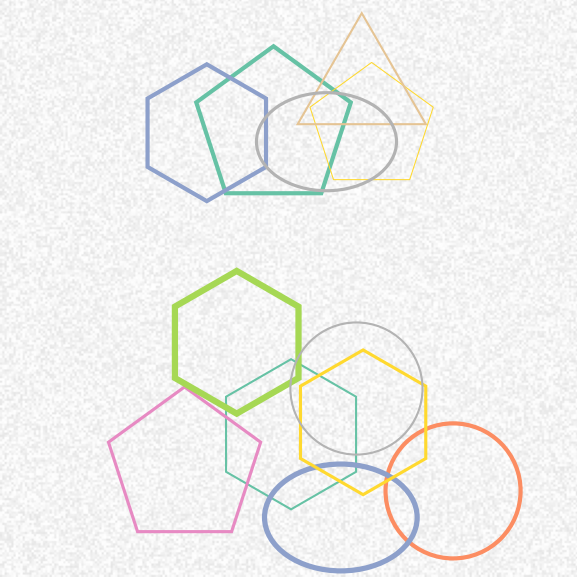[{"shape": "hexagon", "thickness": 1, "radius": 0.65, "center": [0.504, 0.247]}, {"shape": "pentagon", "thickness": 2, "radius": 0.7, "center": [0.474, 0.778]}, {"shape": "circle", "thickness": 2, "radius": 0.58, "center": [0.785, 0.149]}, {"shape": "hexagon", "thickness": 2, "radius": 0.59, "center": [0.358, 0.769]}, {"shape": "oval", "thickness": 2.5, "radius": 0.66, "center": [0.59, 0.103]}, {"shape": "pentagon", "thickness": 1.5, "radius": 0.69, "center": [0.32, 0.191]}, {"shape": "hexagon", "thickness": 3, "radius": 0.62, "center": [0.41, 0.406]}, {"shape": "pentagon", "thickness": 0.5, "radius": 0.56, "center": [0.643, 0.779]}, {"shape": "hexagon", "thickness": 1.5, "radius": 0.63, "center": [0.629, 0.268]}, {"shape": "triangle", "thickness": 1, "radius": 0.64, "center": [0.626, 0.848]}, {"shape": "oval", "thickness": 1.5, "radius": 0.61, "center": [0.565, 0.754]}, {"shape": "circle", "thickness": 1, "radius": 0.57, "center": [0.617, 0.326]}]